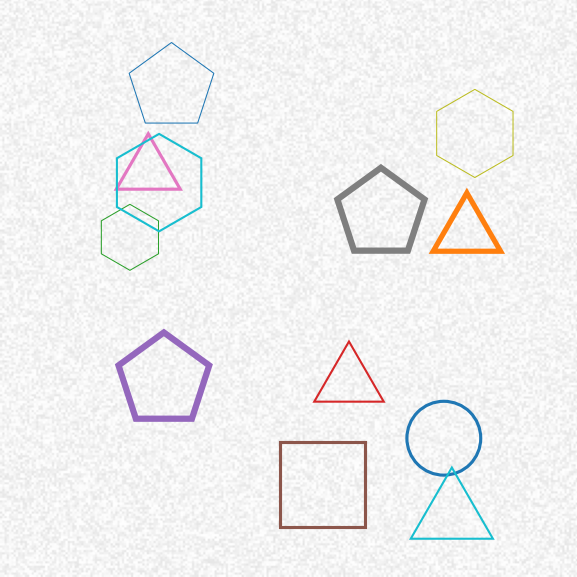[{"shape": "circle", "thickness": 1.5, "radius": 0.32, "center": [0.769, 0.24]}, {"shape": "pentagon", "thickness": 0.5, "radius": 0.39, "center": [0.297, 0.848]}, {"shape": "triangle", "thickness": 2.5, "radius": 0.34, "center": [0.808, 0.598]}, {"shape": "hexagon", "thickness": 0.5, "radius": 0.29, "center": [0.225, 0.588]}, {"shape": "triangle", "thickness": 1, "radius": 0.35, "center": [0.604, 0.338]}, {"shape": "pentagon", "thickness": 3, "radius": 0.41, "center": [0.284, 0.341]}, {"shape": "square", "thickness": 1.5, "radius": 0.37, "center": [0.559, 0.16]}, {"shape": "triangle", "thickness": 1.5, "radius": 0.32, "center": [0.257, 0.704]}, {"shape": "pentagon", "thickness": 3, "radius": 0.4, "center": [0.66, 0.629]}, {"shape": "hexagon", "thickness": 0.5, "radius": 0.38, "center": [0.822, 0.768]}, {"shape": "hexagon", "thickness": 1, "radius": 0.42, "center": [0.276, 0.683]}, {"shape": "triangle", "thickness": 1, "radius": 0.41, "center": [0.782, 0.107]}]